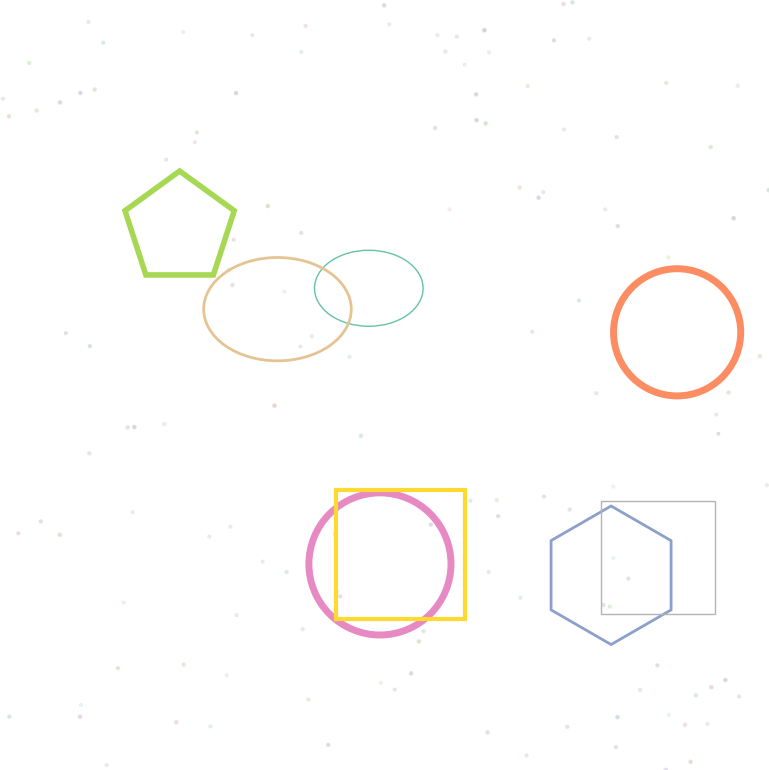[{"shape": "oval", "thickness": 0.5, "radius": 0.35, "center": [0.479, 0.626]}, {"shape": "circle", "thickness": 2.5, "radius": 0.41, "center": [0.879, 0.568]}, {"shape": "hexagon", "thickness": 1, "radius": 0.45, "center": [0.794, 0.253]}, {"shape": "circle", "thickness": 2.5, "radius": 0.46, "center": [0.493, 0.268]}, {"shape": "pentagon", "thickness": 2, "radius": 0.37, "center": [0.233, 0.703]}, {"shape": "square", "thickness": 1.5, "radius": 0.42, "center": [0.52, 0.28]}, {"shape": "oval", "thickness": 1, "radius": 0.48, "center": [0.36, 0.598]}, {"shape": "square", "thickness": 0.5, "radius": 0.37, "center": [0.855, 0.276]}]